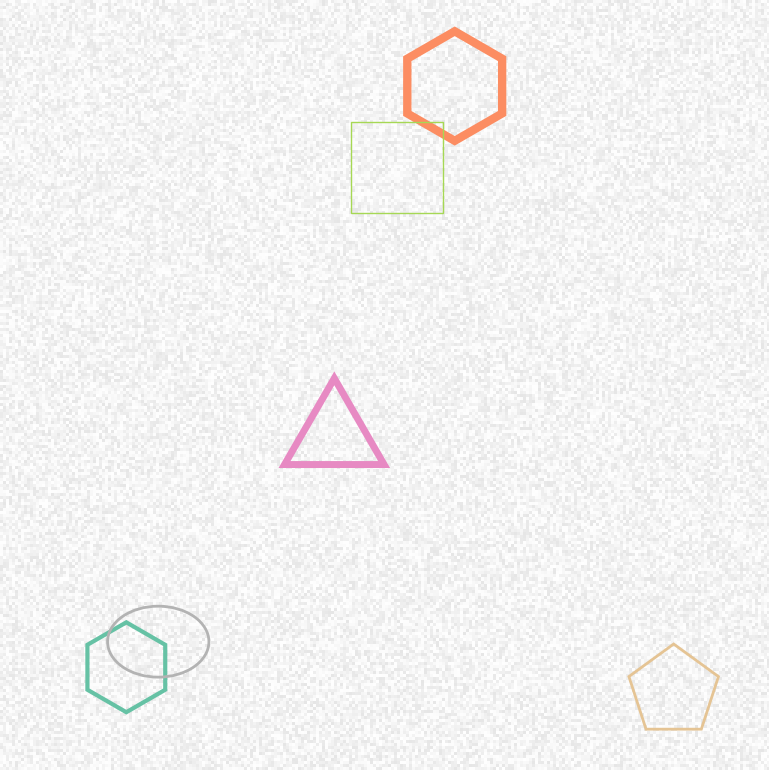[{"shape": "hexagon", "thickness": 1.5, "radius": 0.29, "center": [0.164, 0.133]}, {"shape": "hexagon", "thickness": 3, "radius": 0.36, "center": [0.591, 0.888]}, {"shape": "triangle", "thickness": 2.5, "radius": 0.37, "center": [0.434, 0.434]}, {"shape": "square", "thickness": 0.5, "radius": 0.3, "center": [0.516, 0.783]}, {"shape": "pentagon", "thickness": 1, "radius": 0.31, "center": [0.875, 0.102]}, {"shape": "oval", "thickness": 1, "radius": 0.33, "center": [0.206, 0.167]}]